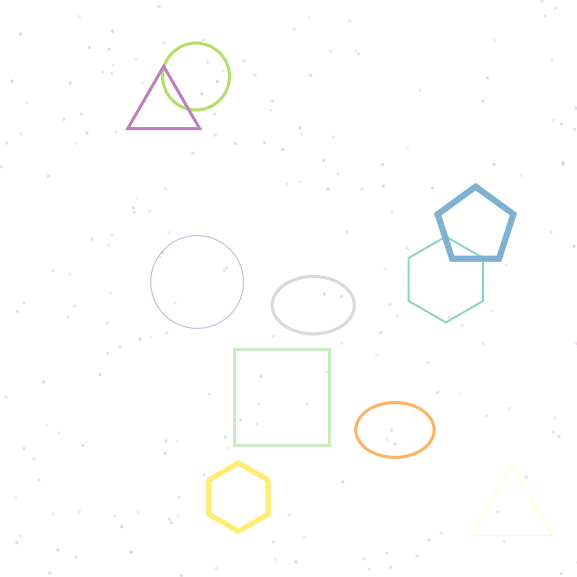[{"shape": "hexagon", "thickness": 1, "radius": 0.37, "center": [0.772, 0.515]}, {"shape": "triangle", "thickness": 0.5, "radius": 0.41, "center": [0.886, 0.112]}, {"shape": "circle", "thickness": 0.5, "radius": 0.4, "center": [0.341, 0.511]}, {"shape": "pentagon", "thickness": 3, "radius": 0.34, "center": [0.824, 0.607]}, {"shape": "oval", "thickness": 1.5, "radius": 0.34, "center": [0.684, 0.255]}, {"shape": "circle", "thickness": 1.5, "radius": 0.29, "center": [0.339, 0.867]}, {"shape": "oval", "thickness": 1.5, "radius": 0.36, "center": [0.542, 0.471]}, {"shape": "triangle", "thickness": 1.5, "radius": 0.36, "center": [0.283, 0.812]}, {"shape": "square", "thickness": 1.5, "radius": 0.42, "center": [0.487, 0.312]}, {"shape": "hexagon", "thickness": 2.5, "radius": 0.3, "center": [0.413, 0.138]}]